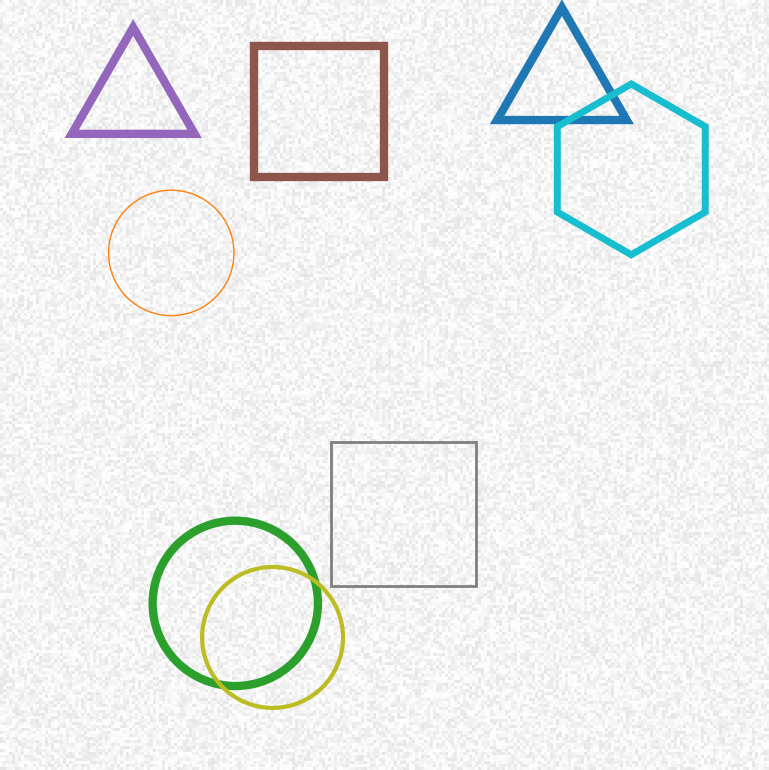[{"shape": "triangle", "thickness": 3, "radius": 0.49, "center": [0.73, 0.893]}, {"shape": "circle", "thickness": 0.5, "radius": 0.41, "center": [0.222, 0.672]}, {"shape": "circle", "thickness": 3, "radius": 0.54, "center": [0.306, 0.216]}, {"shape": "triangle", "thickness": 3, "radius": 0.46, "center": [0.173, 0.872]}, {"shape": "square", "thickness": 3, "radius": 0.42, "center": [0.414, 0.855]}, {"shape": "square", "thickness": 1, "radius": 0.47, "center": [0.524, 0.333]}, {"shape": "circle", "thickness": 1.5, "radius": 0.46, "center": [0.354, 0.172]}, {"shape": "hexagon", "thickness": 2.5, "radius": 0.55, "center": [0.82, 0.78]}]